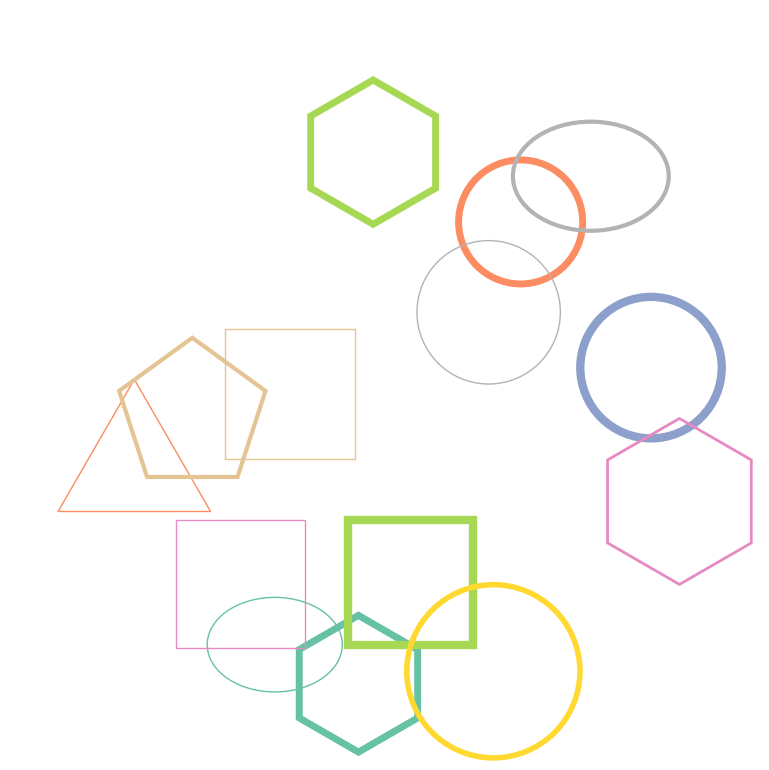[{"shape": "hexagon", "thickness": 2.5, "radius": 0.44, "center": [0.466, 0.112]}, {"shape": "oval", "thickness": 0.5, "radius": 0.44, "center": [0.357, 0.163]}, {"shape": "triangle", "thickness": 0.5, "radius": 0.57, "center": [0.174, 0.393]}, {"shape": "circle", "thickness": 2.5, "radius": 0.4, "center": [0.676, 0.712]}, {"shape": "circle", "thickness": 3, "radius": 0.46, "center": [0.845, 0.523]}, {"shape": "square", "thickness": 0.5, "radius": 0.42, "center": [0.312, 0.241]}, {"shape": "hexagon", "thickness": 1, "radius": 0.54, "center": [0.882, 0.349]}, {"shape": "hexagon", "thickness": 2.5, "radius": 0.47, "center": [0.485, 0.802]}, {"shape": "square", "thickness": 3, "radius": 0.41, "center": [0.533, 0.244]}, {"shape": "circle", "thickness": 2, "radius": 0.56, "center": [0.641, 0.128]}, {"shape": "square", "thickness": 0.5, "radius": 0.42, "center": [0.377, 0.488]}, {"shape": "pentagon", "thickness": 1.5, "radius": 0.5, "center": [0.25, 0.461]}, {"shape": "oval", "thickness": 1.5, "radius": 0.51, "center": [0.767, 0.771]}, {"shape": "circle", "thickness": 0.5, "radius": 0.47, "center": [0.635, 0.594]}]